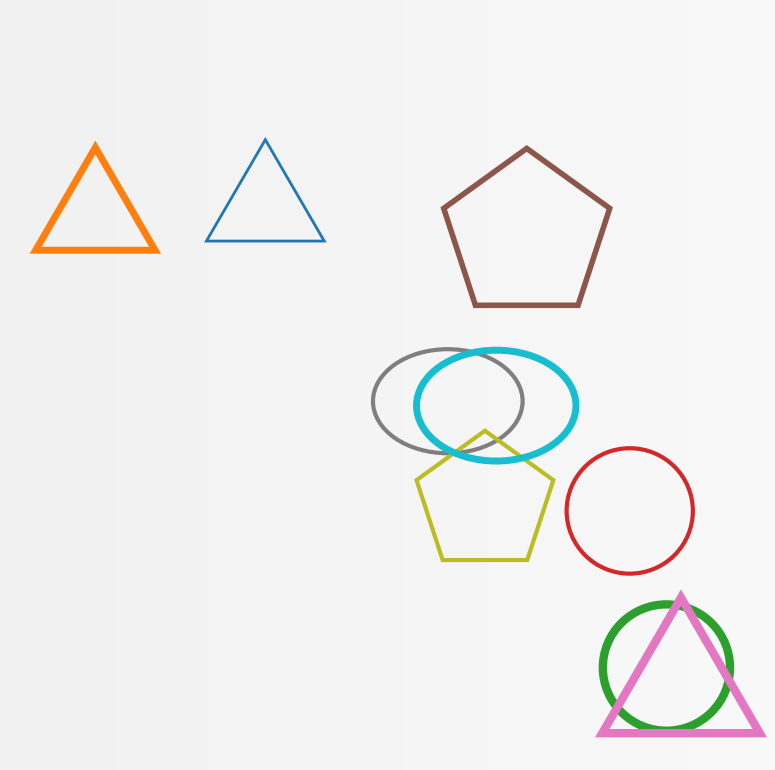[{"shape": "triangle", "thickness": 1, "radius": 0.44, "center": [0.342, 0.731]}, {"shape": "triangle", "thickness": 2.5, "radius": 0.44, "center": [0.123, 0.72]}, {"shape": "circle", "thickness": 3, "radius": 0.41, "center": [0.86, 0.133]}, {"shape": "circle", "thickness": 1.5, "radius": 0.41, "center": [0.813, 0.336]}, {"shape": "pentagon", "thickness": 2, "radius": 0.56, "center": [0.68, 0.695]}, {"shape": "triangle", "thickness": 3, "radius": 0.59, "center": [0.879, 0.106]}, {"shape": "oval", "thickness": 1.5, "radius": 0.48, "center": [0.578, 0.479]}, {"shape": "pentagon", "thickness": 1.5, "radius": 0.46, "center": [0.626, 0.348]}, {"shape": "oval", "thickness": 2.5, "radius": 0.51, "center": [0.64, 0.473]}]